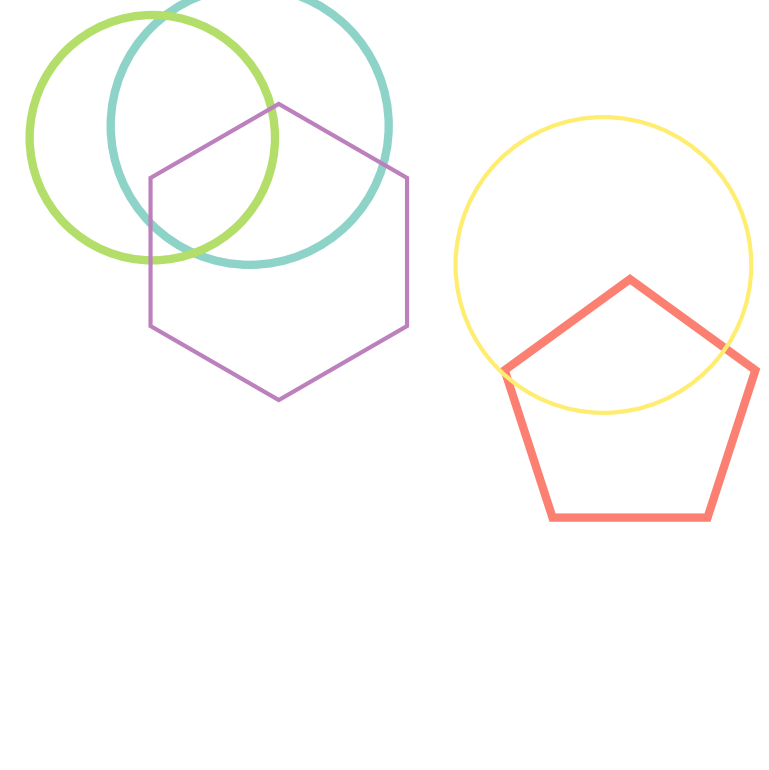[{"shape": "circle", "thickness": 3, "radius": 0.9, "center": [0.324, 0.837]}, {"shape": "pentagon", "thickness": 3, "radius": 0.86, "center": [0.818, 0.466]}, {"shape": "circle", "thickness": 3, "radius": 0.8, "center": [0.198, 0.821]}, {"shape": "hexagon", "thickness": 1.5, "radius": 0.96, "center": [0.362, 0.673]}, {"shape": "circle", "thickness": 1.5, "radius": 0.96, "center": [0.784, 0.656]}]